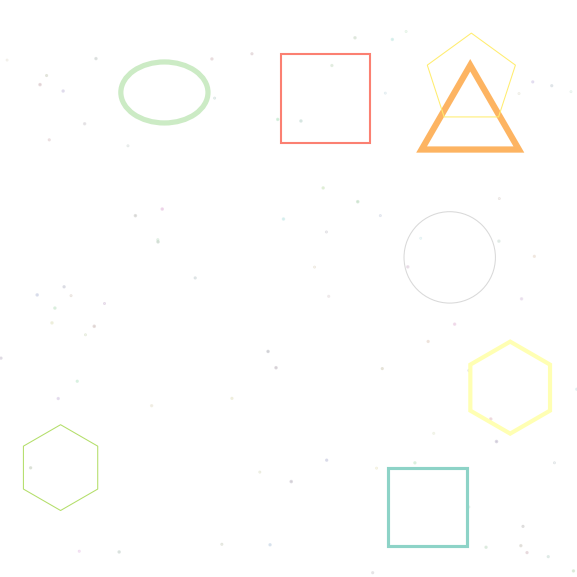[{"shape": "square", "thickness": 1.5, "radius": 0.34, "center": [0.74, 0.121]}, {"shape": "hexagon", "thickness": 2, "radius": 0.4, "center": [0.883, 0.328]}, {"shape": "square", "thickness": 1, "radius": 0.39, "center": [0.564, 0.828]}, {"shape": "triangle", "thickness": 3, "radius": 0.49, "center": [0.814, 0.789]}, {"shape": "hexagon", "thickness": 0.5, "radius": 0.37, "center": [0.105, 0.189]}, {"shape": "circle", "thickness": 0.5, "radius": 0.4, "center": [0.779, 0.553]}, {"shape": "oval", "thickness": 2.5, "radius": 0.38, "center": [0.285, 0.839]}, {"shape": "pentagon", "thickness": 0.5, "radius": 0.4, "center": [0.816, 0.862]}]